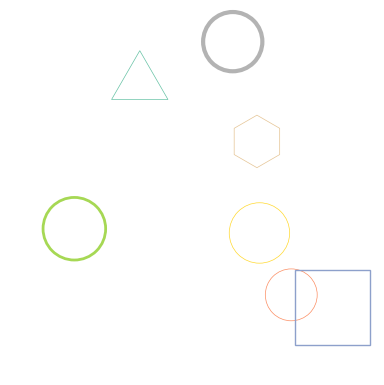[{"shape": "triangle", "thickness": 0.5, "radius": 0.42, "center": [0.363, 0.784]}, {"shape": "circle", "thickness": 0.5, "radius": 0.34, "center": [0.757, 0.234]}, {"shape": "square", "thickness": 1, "radius": 0.49, "center": [0.863, 0.201]}, {"shape": "circle", "thickness": 2, "radius": 0.41, "center": [0.193, 0.406]}, {"shape": "circle", "thickness": 0.5, "radius": 0.39, "center": [0.674, 0.395]}, {"shape": "hexagon", "thickness": 0.5, "radius": 0.34, "center": [0.667, 0.633]}, {"shape": "circle", "thickness": 3, "radius": 0.38, "center": [0.605, 0.892]}]